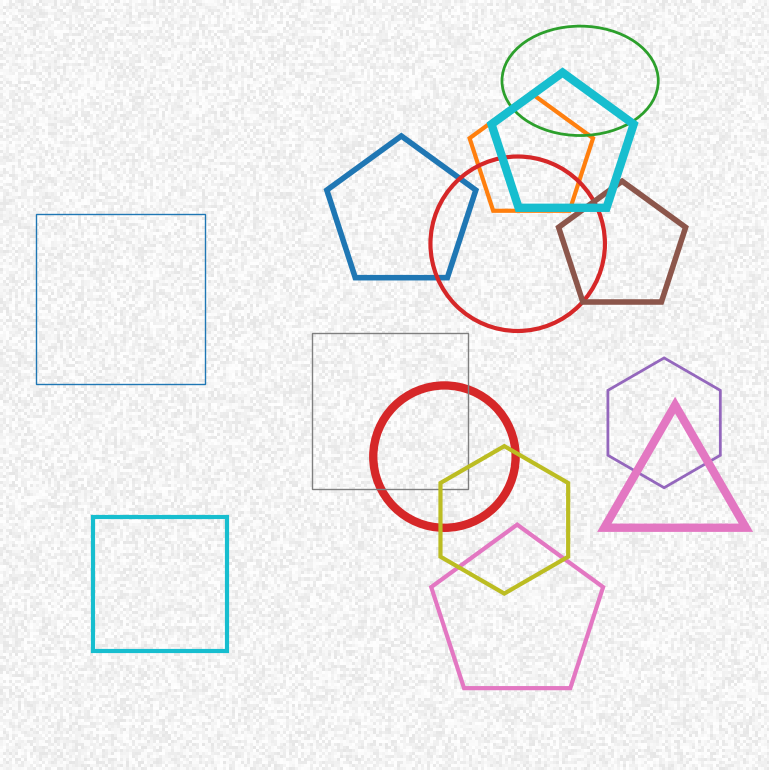[{"shape": "square", "thickness": 0.5, "radius": 0.55, "center": [0.156, 0.612]}, {"shape": "pentagon", "thickness": 2, "radius": 0.51, "center": [0.521, 0.722]}, {"shape": "pentagon", "thickness": 1.5, "radius": 0.42, "center": [0.69, 0.794]}, {"shape": "oval", "thickness": 1, "radius": 0.51, "center": [0.753, 0.895]}, {"shape": "circle", "thickness": 3, "radius": 0.46, "center": [0.577, 0.407]}, {"shape": "circle", "thickness": 1.5, "radius": 0.57, "center": [0.672, 0.683]}, {"shape": "hexagon", "thickness": 1, "radius": 0.42, "center": [0.862, 0.451]}, {"shape": "pentagon", "thickness": 2, "radius": 0.43, "center": [0.808, 0.678]}, {"shape": "pentagon", "thickness": 1.5, "radius": 0.59, "center": [0.672, 0.201]}, {"shape": "triangle", "thickness": 3, "radius": 0.53, "center": [0.877, 0.368]}, {"shape": "square", "thickness": 0.5, "radius": 0.51, "center": [0.506, 0.467]}, {"shape": "hexagon", "thickness": 1.5, "radius": 0.48, "center": [0.655, 0.325]}, {"shape": "square", "thickness": 1.5, "radius": 0.44, "center": [0.208, 0.242]}, {"shape": "pentagon", "thickness": 3, "radius": 0.49, "center": [0.731, 0.809]}]